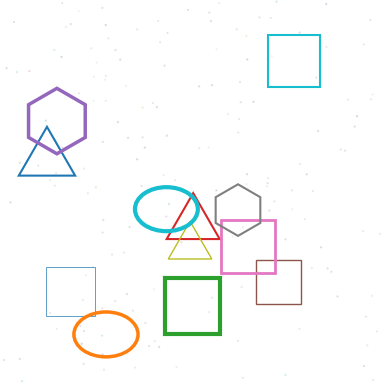[{"shape": "triangle", "thickness": 1.5, "radius": 0.42, "center": [0.122, 0.586]}, {"shape": "square", "thickness": 0.5, "radius": 0.32, "center": [0.183, 0.242]}, {"shape": "oval", "thickness": 2.5, "radius": 0.42, "center": [0.275, 0.131]}, {"shape": "square", "thickness": 3, "radius": 0.36, "center": [0.5, 0.205]}, {"shape": "triangle", "thickness": 1.5, "radius": 0.4, "center": [0.502, 0.419]}, {"shape": "hexagon", "thickness": 2.5, "radius": 0.42, "center": [0.148, 0.686]}, {"shape": "square", "thickness": 1, "radius": 0.29, "center": [0.723, 0.267]}, {"shape": "square", "thickness": 2, "radius": 0.35, "center": [0.644, 0.359]}, {"shape": "hexagon", "thickness": 1.5, "radius": 0.33, "center": [0.618, 0.454]}, {"shape": "triangle", "thickness": 1, "radius": 0.33, "center": [0.494, 0.36]}, {"shape": "square", "thickness": 1.5, "radius": 0.34, "center": [0.764, 0.841]}, {"shape": "oval", "thickness": 3, "radius": 0.41, "center": [0.432, 0.457]}]